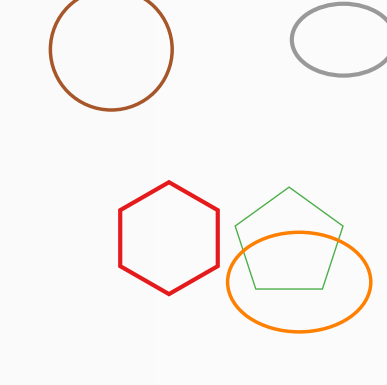[{"shape": "hexagon", "thickness": 3, "radius": 0.73, "center": [0.436, 0.381]}, {"shape": "pentagon", "thickness": 1, "radius": 0.73, "center": [0.746, 0.368]}, {"shape": "oval", "thickness": 2.5, "radius": 0.92, "center": [0.772, 0.267]}, {"shape": "circle", "thickness": 2.5, "radius": 0.79, "center": [0.287, 0.871]}, {"shape": "oval", "thickness": 3, "radius": 0.67, "center": [0.886, 0.897]}]